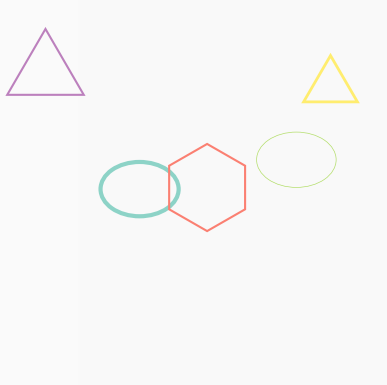[{"shape": "oval", "thickness": 3, "radius": 0.5, "center": [0.36, 0.509]}, {"shape": "hexagon", "thickness": 1.5, "radius": 0.57, "center": [0.535, 0.513]}, {"shape": "oval", "thickness": 0.5, "radius": 0.51, "center": [0.765, 0.585]}, {"shape": "triangle", "thickness": 1.5, "radius": 0.57, "center": [0.117, 0.811]}, {"shape": "triangle", "thickness": 2, "radius": 0.4, "center": [0.853, 0.776]}]